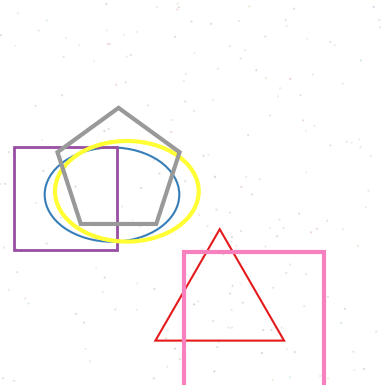[{"shape": "triangle", "thickness": 1.5, "radius": 0.96, "center": [0.571, 0.212]}, {"shape": "oval", "thickness": 1.5, "radius": 0.87, "center": [0.291, 0.495]}, {"shape": "square", "thickness": 2, "radius": 0.67, "center": [0.169, 0.485]}, {"shape": "oval", "thickness": 3, "radius": 0.93, "center": [0.329, 0.503]}, {"shape": "square", "thickness": 3, "radius": 0.91, "center": [0.66, 0.164]}, {"shape": "pentagon", "thickness": 3, "radius": 0.83, "center": [0.308, 0.553]}]